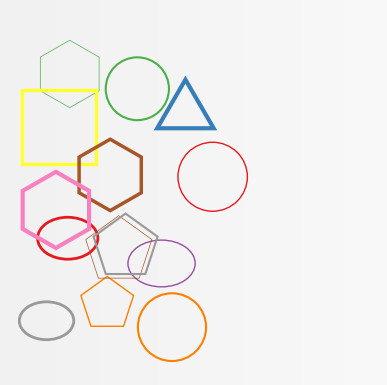[{"shape": "circle", "thickness": 1, "radius": 0.45, "center": [0.549, 0.541]}, {"shape": "oval", "thickness": 2, "radius": 0.39, "center": [0.175, 0.381]}, {"shape": "triangle", "thickness": 3, "radius": 0.42, "center": [0.479, 0.709]}, {"shape": "circle", "thickness": 1.5, "radius": 0.41, "center": [0.354, 0.769]}, {"shape": "hexagon", "thickness": 0.5, "radius": 0.44, "center": [0.18, 0.808]}, {"shape": "oval", "thickness": 1, "radius": 0.43, "center": [0.417, 0.316]}, {"shape": "pentagon", "thickness": 1, "radius": 0.36, "center": [0.277, 0.21]}, {"shape": "circle", "thickness": 1.5, "radius": 0.44, "center": [0.444, 0.15]}, {"shape": "square", "thickness": 2.5, "radius": 0.48, "center": [0.152, 0.671]}, {"shape": "hexagon", "thickness": 2.5, "radius": 0.46, "center": [0.284, 0.546]}, {"shape": "pentagon", "thickness": 0.5, "radius": 0.45, "center": [0.307, 0.35]}, {"shape": "hexagon", "thickness": 3, "radius": 0.49, "center": [0.144, 0.455]}, {"shape": "oval", "thickness": 2, "radius": 0.35, "center": [0.12, 0.167]}, {"shape": "pentagon", "thickness": 1.5, "radius": 0.43, "center": [0.324, 0.359]}]